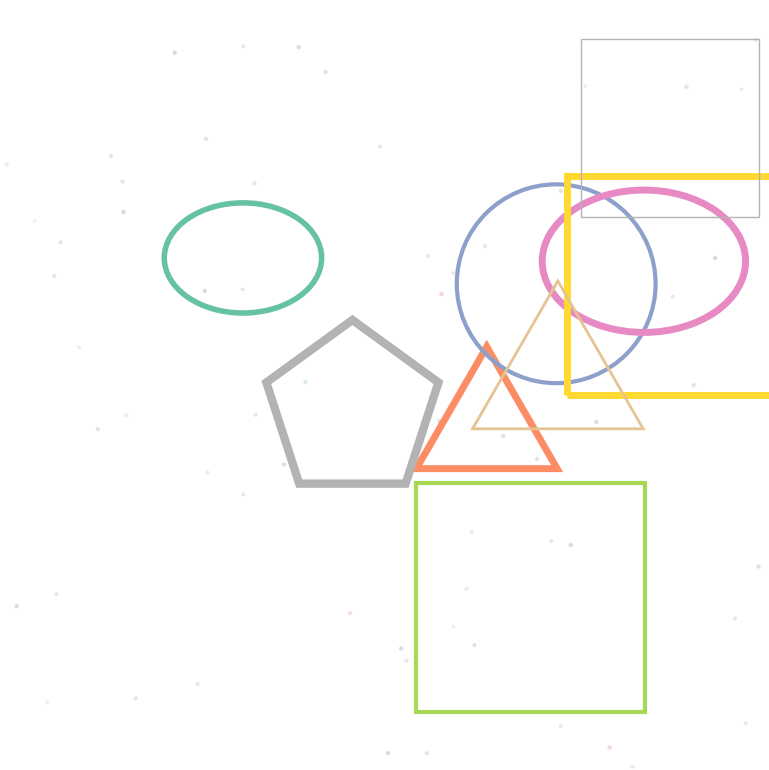[{"shape": "oval", "thickness": 2, "radius": 0.51, "center": [0.316, 0.665]}, {"shape": "triangle", "thickness": 2.5, "radius": 0.53, "center": [0.632, 0.444]}, {"shape": "circle", "thickness": 1.5, "radius": 0.65, "center": [0.722, 0.631]}, {"shape": "oval", "thickness": 2.5, "radius": 0.66, "center": [0.836, 0.661]}, {"shape": "square", "thickness": 1.5, "radius": 0.74, "center": [0.688, 0.224]}, {"shape": "square", "thickness": 2.5, "radius": 0.71, "center": [0.879, 0.629]}, {"shape": "triangle", "thickness": 1, "radius": 0.64, "center": [0.724, 0.507]}, {"shape": "square", "thickness": 0.5, "radius": 0.58, "center": [0.87, 0.834]}, {"shape": "pentagon", "thickness": 3, "radius": 0.59, "center": [0.458, 0.467]}]